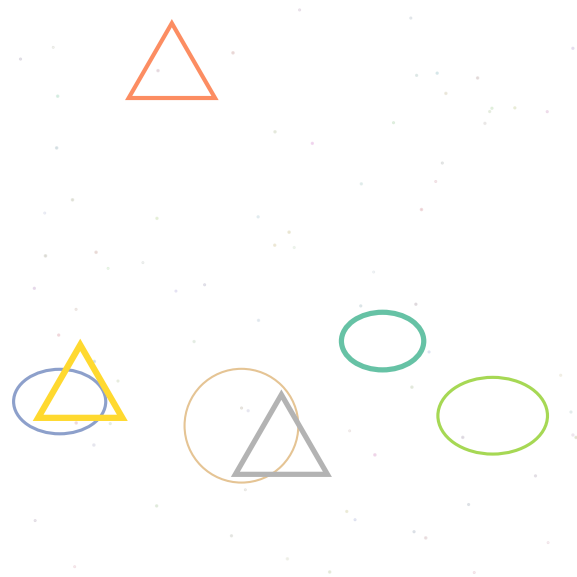[{"shape": "oval", "thickness": 2.5, "radius": 0.36, "center": [0.662, 0.409]}, {"shape": "triangle", "thickness": 2, "radius": 0.43, "center": [0.298, 0.873]}, {"shape": "oval", "thickness": 1.5, "radius": 0.4, "center": [0.103, 0.304]}, {"shape": "oval", "thickness": 1.5, "radius": 0.47, "center": [0.853, 0.279]}, {"shape": "triangle", "thickness": 3, "radius": 0.42, "center": [0.139, 0.318]}, {"shape": "circle", "thickness": 1, "radius": 0.49, "center": [0.418, 0.262]}, {"shape": "triangle", "thickness": 2.5, "radius": 0.46, "center": [0.487, 0.224]}]